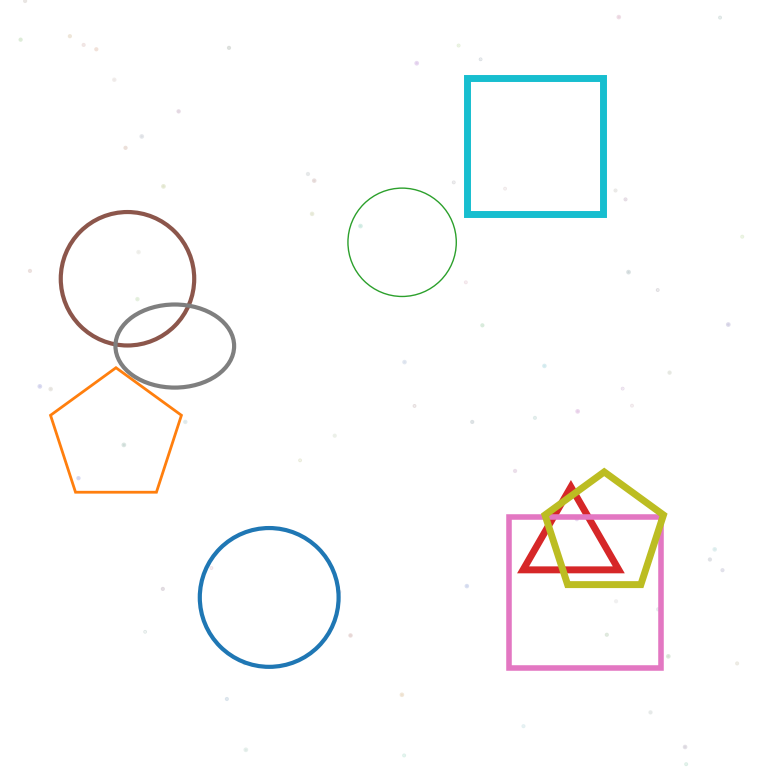[{"shape": "circle", "thickness": 1.5, "radius": 0.45, "center": [0.35, 0.224]}, {"shape": "pentagon", "thickness": 1, "radius": 0.45, "center": [0.151, 0.433]}, {"shape": "circle", "thickness": 0.5, "radius": 0.35, "center": [0.522, 0.685]}, {"shape": "triangle", "thickness": 2.5, "radius": 0.36, "center": [0.741, 0.296]}, {"shape": "circle", "thickness": 1.5, "radius": 0.43, "center": [0.166, 0.638]}, {"shape": "square", "thickness": 2, "radius": 0.49, "center": [0.76, 0.23]}, {"shape": "oval", "thickness": 1.5, "radius": 0.39, "center": [0.227, 0.551]}, {"shape": "pentagon", "thickness": 2.5, "radius": 0.4, "center": [0.785, 0.306]}, {"shape": "square", "thickness": 2.5, "radius": 0.44, "center": [0.695, 0.81]}]